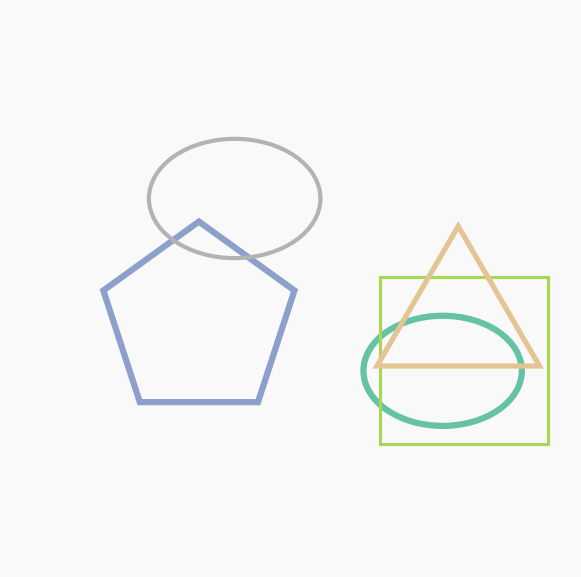[{"shape": "oval", "thickness": 3, "radius": 0.68, "center": [0.762, 0.357]}, {"shape": "pentagon", "thickness": 3, "radius": 0.86, "center": [0.342, 0.443]}, {"shape": "square", "thickness": 1.5, "radius": 0.72, "center": [0.798, 0.375]}, {"shape": "triangle", "thickness": 2.5, "radius": 0.81, "center": [0.788, 0.446]}, {"shape": "oval", "thickness": 2, "radius": 0.74, "center": [0.404, 0.655]}]